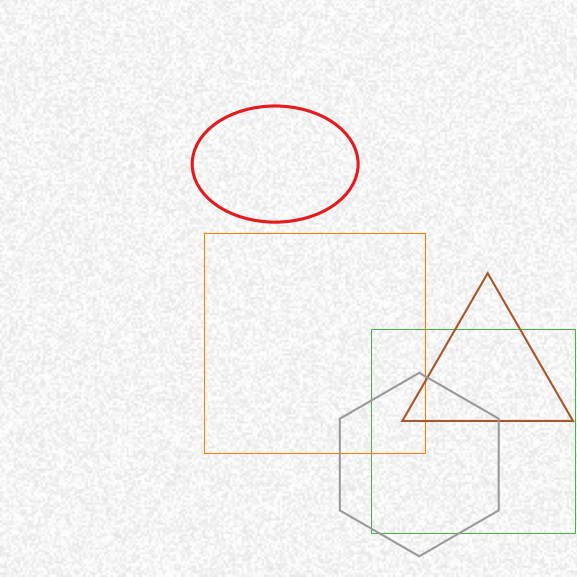[{"shape": "oval", "thickness": 1.5, "radius": 0.72, "center": [0.476, 0.715]}, {"shape": "square", "thickness": 0.5, "radius": 0.89, "center": [0.819, 0.253]}, {"shape": "square", "thickness": 0.5, "radius": 0.95, "center": [0.545, 0.405]}, {"shape": "triangle", "thickness": 1, "radius": 0.85, "center": [0.844, 0.356]}, {"shape": "hexagon", "thickness": 1, "radius": 0.79, "center": [0.726, 0.195]}]